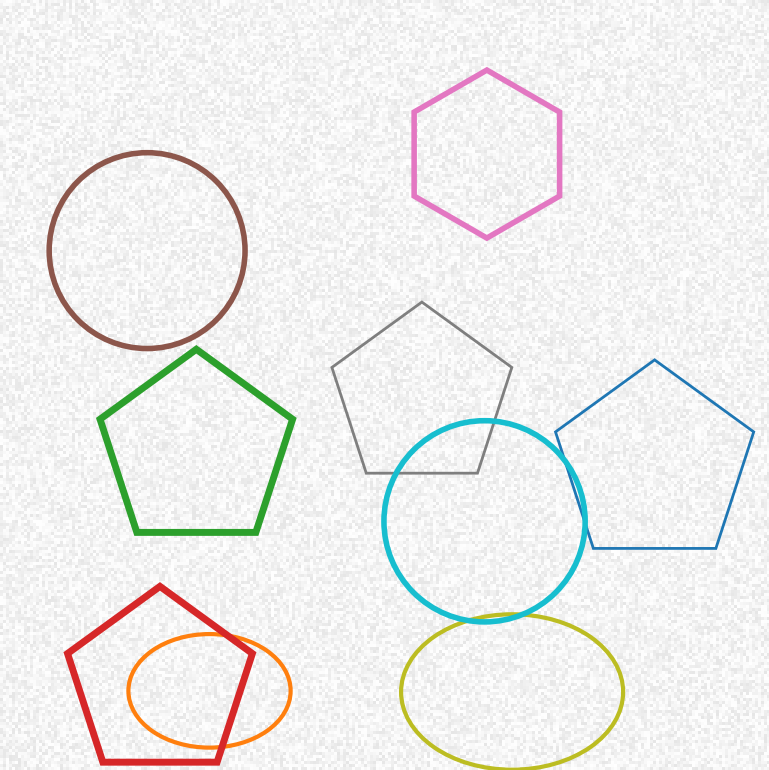[{"shape": "pentagon", "thickness": 1, "radius": 0.68, "center": [0.85, 0.397]}, {"shape": "oval", "thickness": 1.5, "radius": 0.53, "center": [0.272, 0.103]}, {"shape": "pentagon", "thickness": 2.5, "radius": 0.66, "center": [0.255, 0.415]}, {"shape": "pentagon", "thickness": 2.5, "radius": 0.63, "center": [0.208, 0.112]}, {"shape": "circle", "thickness": 2, "radius": 0.64, "center": [0.191, 0.675]}, {"shape": "hexagon", "thickness": 2, "radius": 0.55, "center": [0.632, 0.8]}, {"shape": "pentagon", "thickness": 1, "radius": 0.61, "center": [0.548, 0.485]}, {"shape": "oval", "thickness": 1.5, "radius": 0.72, "center": [0.665, 0.101]}, {"shape": "circle", "thickness": 2, "radius": 0.65, "center": [0.629, 0.323]}]